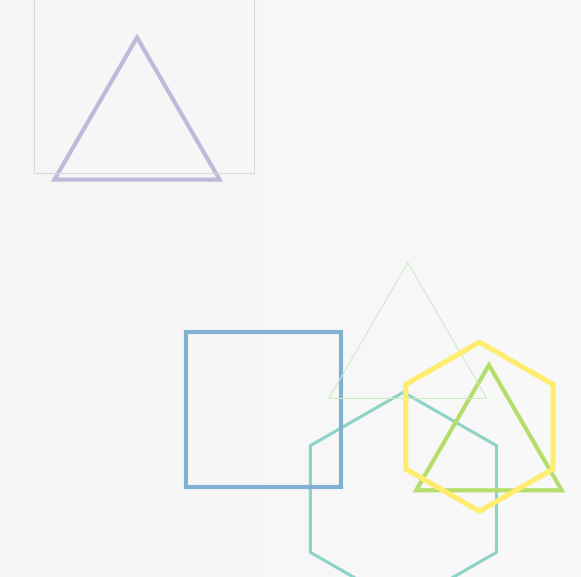[{"shape": "hexagon", "thickness": 1.5, "radius": 0.92, "center": [0.694, 0.135]}, {"shape": "triangle", "thickness": 2, "radius": 0.82, "center": [0.236, 0.77]}, {"shape": "square", "thickness": 2, "radius": 0.67, "center": [0.453, 0.289]}, {"shape": "triangle", "thickness": 2, "radius": 0.72, "center": [0.841, 0.222]}, {"shape": "square", "thickness": 0.5, "radius": 0.95, "center": [0.248, 0.888]}, {"shape": "triangle", "thickness": 0.5, "radius": 0.78, "center": [0.702, 0.388]}, {"shape": "hexagon", "thickness": 2.5, "radius": 0.73, "center": [0.825, 0.26]}]